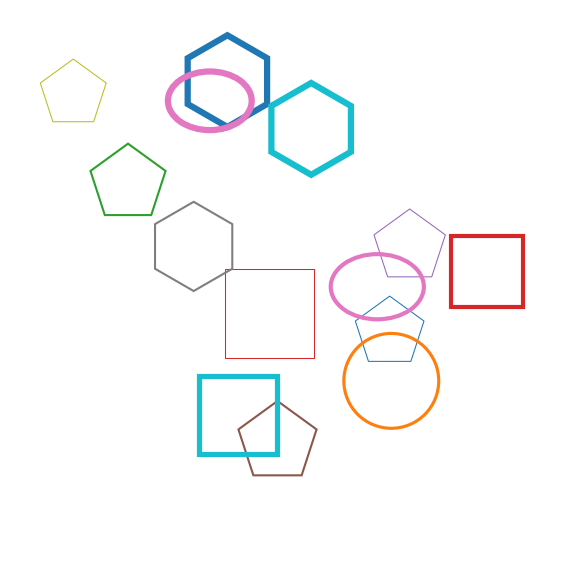[{"shape": "pentagon", "thickness": 0.5, "radius": 0.31, "center": [0.675, 0.424]}, {"shape": "hexagon", "thickness": 3, "radius": 0.4, "center": [0.394, 0.859]}, {"shape": "circle", "thickness": 1.5, "radius": 0.41, "center": [0.678, 0.34]}, {"shape": "pentagon", "thickness": 1, "radius": 0.34, "center": [0.222, 0.682]}, {"shape": "square", "thickness": 2, "radius": 0.31, "center": [0.843, 0.529]}, {"shape": "square", "thickness": 0.5, "radius": 0.38, "center": [0.467, 0.456]}, {"shape": "pentagon", "thickness": 0.5, "radius": 0.32, "center": [0.709, 0.572]}, {"shape": "pentagon", "thickness": 1, "radius": 0.36, "center": [0.481, 0.234]}, {"shape": "oval", "thickness": 2, "radius": 0.4, "center": [0.653, 0.503]}, {"shape": "oval", "thickness": 3, "radius": 0.36, "center": [0.363, 0.825]}, {"shape": "hexagon", "thickness": 1, "radius": 0.39, "center": [0.335, 0.572]}, {"shape": "pentagon", "thickness": 0.5, "radius": 0.3, "center": [0.127, 0.837]}, {"shape": "hexagon", "thickness": 3, "radius": 0.4, "center": [0.539, 0.776]}, {"shape": "square", "thickness": 2.5, "radius": 0.34, "center": [0.412, 0.281]}]